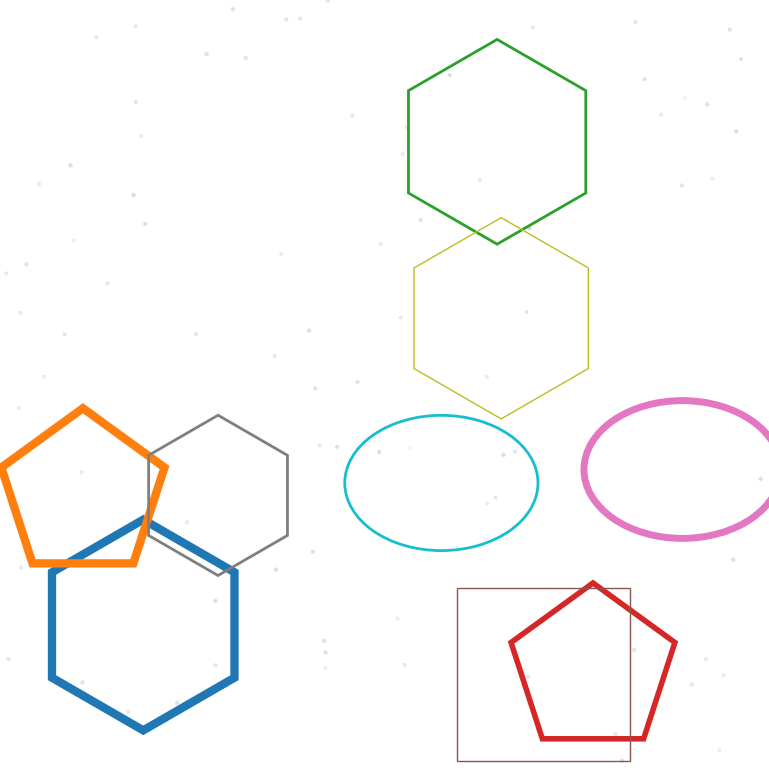[{"shape": "hexagon", "thickness": 3, "radius": 0.68, "center": [0.186, 0.188]}, {"shape": "pentagon", "thickness": 3, "radius": 0.56, "center": [0.108, 0.358]}, {"shape": "hexagon", "thickness": 1, "radius": 0.66, "center": [0.646, 0.816]}, {"shape": "pentagon", "thickness": 2, "radius": 0.56, "center": [0.77, 0.131]}, {"shape": "square", "thickness": 0.5, "radius": 0.56, "center": [0.706, 0.124]}, {"shape": "oval", "thickness": 2.5, "radius": 0.64, "center": [0.886, 0.39]}, {"shape": "hexagon", "thickness": 1, "radius": 0.52, "center": [0.283, 0.357]}, {"shape": "hexagon", "thickness": 0.5, "radius": 0.65, "center": [0.651, 0.587]}, {"shape": "oval", "thickness": 1, "radius": 0.63, "center": [0.573, 0.373]}]